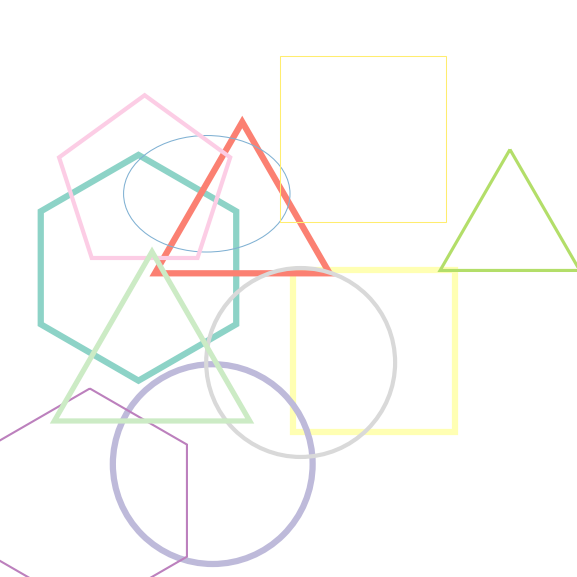[{"shape": "hexagon", "thickness": 3, "radius": 0.98, "center": [0.24, 0.535]}, {"shape": "square", "thickness": 3, "radius": 0.7, "center": [0.648, 0.391]}, {"shape": "circle", "thickness": 3, "radius": 0.86, "center": [0.368, 0.195]}, {"shape": "triangle", "thickness": 3, "radius": 0.87, "center": [0.419, 0.613]}, {"shape": "oval", "thickness": 0.5, "radius": 0.72, "center": [0.358, 0.664]}, {"shape": "triangle", "thickness": 1.5, "radius": 0.7, "center": [0.883, 0.601]}, {"shape": "pentagon", "thickness": 2, "radius": 0.78, "center": [0.25, 0.678]}, {"shape": "circle", "thickness": 2, "radius": 0.82, "center": [0.521, 0.371]}, {"shape": "hexagon", "thickness": 1, "radius": 0.97, "center": [0.156, 0.132]}, {"shape": "triangle", "thickness": 2.5, "radius": 0.98, "center": [0.263, 0.368]}, {"shape": "square", "thickness": 0.5, "radius": 0.72, "center": [0.628, 0.759]}]